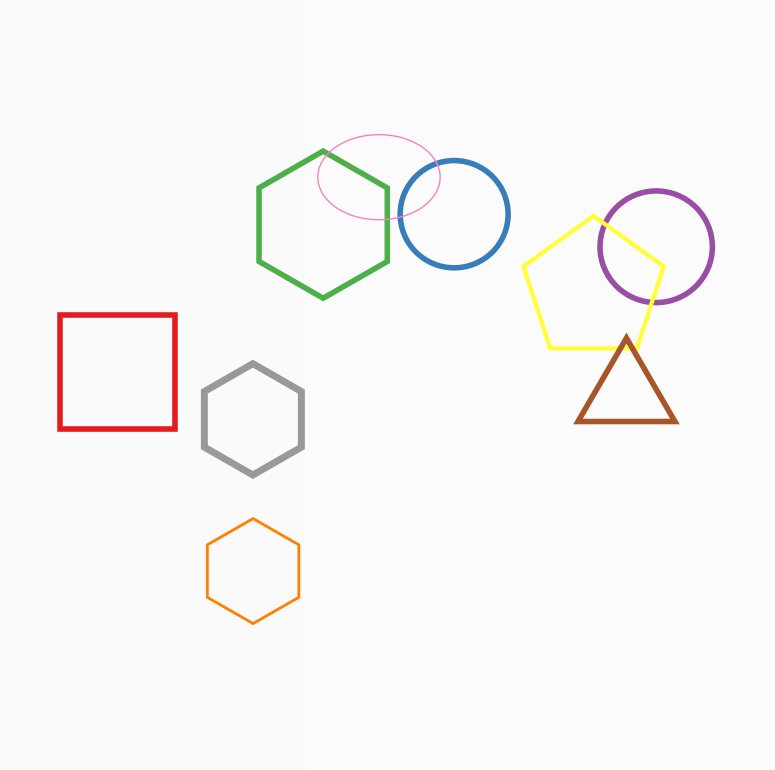[{"shape": "square", "thickness": 2, "radius": 0.37, "center": [0.151, 0.517]}, {"shape": "circle", "thickness": 2, "radius": 0.35, "center": [0.586, 0.722]}, {"shape": "hexagon", "thickness": 2, "radius": 0.48, "center": [0.417, 0.708]}, {"shape": "circle", "thickness": 2, "radius": 0.36, "center": [0.847, 0.68]}, {"shape": "hexagon", "thickness": 1, "radius": 0.34, "center": [0.327, 0.258]}, {"shape": "pentagon", "thickness": 1.5, "radius": 0.48, "center": [0.766, 0.625]}, {"shape": "triangle", "thickness": 2, "radius": 0.36, "center": [0.808, 0.489]}, {"shape": "oval", "thickness": 0.5, "radius": 0.39, "center": [0.489, 0.77]}, {"shape": "hexagon", "thickness": 2.5, "radius": 0.36, "center": [0.326, 0.455]}]